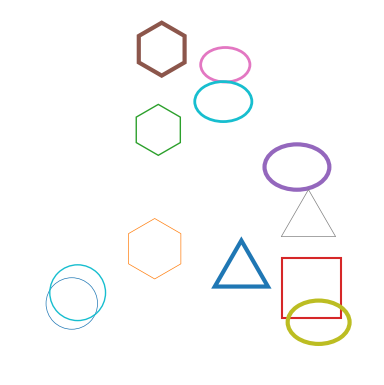[{"shape": "triangle", "thickness": 3, "radius": 0.4, "center": [0.627, 0.296]}, {"shape": "circle", "thickness": 0.5, "radius": 0.33, "center": [0.187, 0.212]}, {"shape": "hexagon", "thickness": 0.5, "radius": 0.39, "center": [0.402, 0.354]}, {"shape": "hexagon", "thickness": 1, "radius": 0.33, "center": [0.411, 0.663]}, {"shape": "square", "thickness": 1.5, "radius": 0.39, "center": [0.809, 0.251]}, {"shape": "oval", "thickness": 3, "radius": 0.42, "center": [0.771, 0.566]}, {"shape": "hexagon", "thickness": 3, "radius": 0.34, "center": [0.42, 0.872]}, {"shape": "oval", "thickness": 2, "radius": 0.32, "center": [0.585, 0.832]}, {"shape": "triangle", "thickness": 0.5, "radius": 0.41, "center": [0.801, 0.426]}, {"shape": "oval", "thickness": 3, "radius": 0.4, "center": [0.828, 0.163]}, {"shape": "oval", "thickness": 2, "radius": 0.37, "center": [0.58, 0.736]}, {"shape": "circle", "thickness": 1, "radius": 0.36, "center": [0.202, 0.24]}]